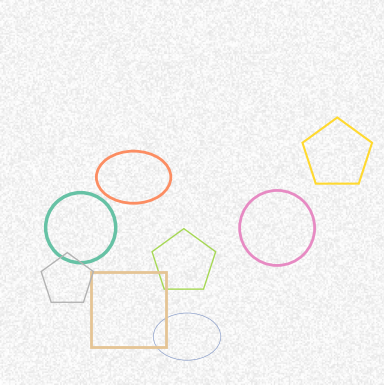[{"shape": "circle", "thickness": 2.5, "radius": 0.46, "center": [0.21, 0.409]}, {"shape": "oval", "thickness": 2, "radius": 0.48, "center": [0.347, 0.54]}, {"shape": "oval", "thickness": 0.5, "radius": 0.44, "center": [0.486, 0.126]}, {"shape": "circle", "thickness": 2, "radius": 0.49, "center": [0.72, 0.408]}, {"shape": "pentagon", "thickness": 1, "radius": 0.43, "center": [0.478, 0.319]}, {"shape": "pentagon", "thickness": 1.5, "radius": 0.48, "center": [0.876, 0.6]}, {"shape": "square", "thickness": 2, "radius": 0.49, "center": [0.333, 0.195]}, {"shape": "pentagon", "thickness": 1, "radius": 0.36, "center": [0.175, 0.273]}]